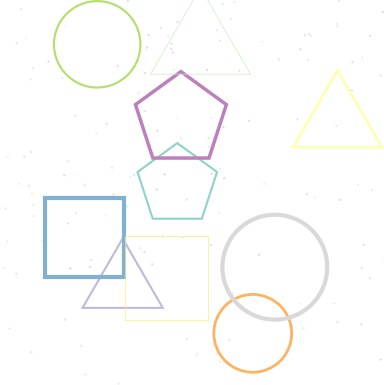[{"shape": "pentagon", "thickness": 1.5, "radius": 0.54, "center": [0.46, 0.52]}, {"shape": "triangle", "thickness": 2, "radius": 0.67, "center": [0.877, 0.684]}, {"shape": "triangle", "thickness": 1.5, "radius": 0.6, "center": [0.319, 0.26]}, {"shape": "square", "thickness": 3, "radius": 0.51, "center": [0.219, 0.383]}, {"shape": "circle", "thickness": 2, "radius": 0.51, "center": [0.656, 0.134]}, {"shape": "circle", "thickness": 1.5, "radius": 0.56, "center": [0.252, 0.885]}, {"shape": "circle", "thickness": 3, "radius": 0.68, "center": [0.714, 0.306]}, {"shape": "pentagon", "thickness": 2.5, "radius": 0.62, "center": [0.47, 0.69]}, {"shape": "triangle", "thickness": 0.5, "radius": 0.75, "center": [0.521, 0.882]}, {"shape": "square", "thickness": 0.5, "radius": 0.54, "center": [0.433, 0.278]}]